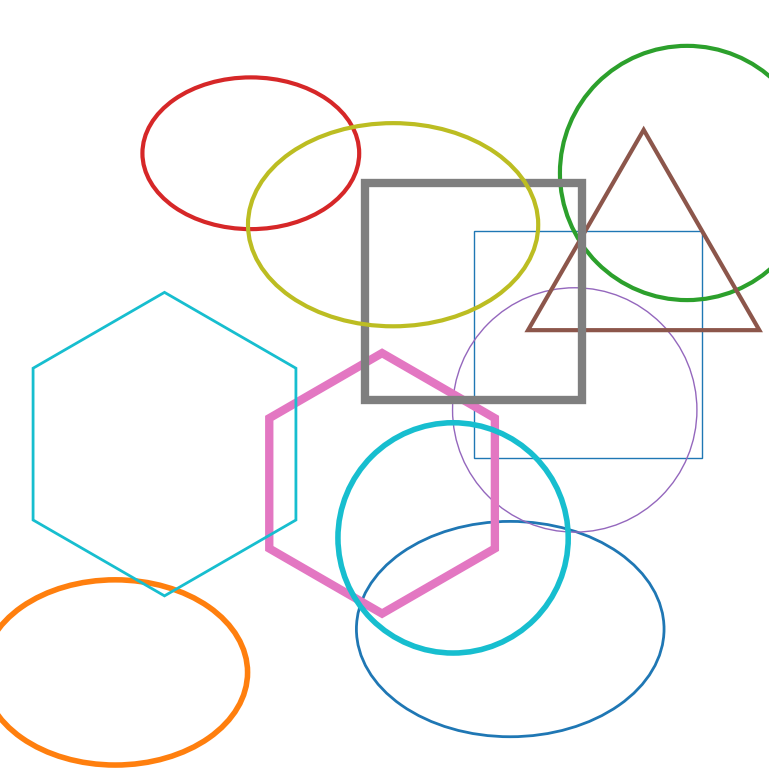[{"shape": "oval", "thickness": 1, "radius": 1.0, "center": [0.663, 0.183]}, {"shape": "square", "thickness": 0.5, "radius": 0.74, "center": [0.764, 0.553]}, {"shape": "oval", "thickness": 2, "radius": 0.86, "center": [0.15, 0.127]}, {"shape": "circle", "thickness": 1.5, "radius": 0.83, "center": [0.892, 0.775]}, {"shape": "oval", "thickness": 1.5, "radius": 0.7, "center": [0.326, 0.801]}, {"shape": "circle", "thickness": 0.5, "radius": 0.79, "center": [0.746, 0.468]}, {"shape": "triangle", "thickness": 1.5, "radius": 0.87, "center": [0.836, 0.658]}, {"shape": "hexagon", "thickness": 3, "radius": 0.85, "center": [0.496, 0.372]}, {"shape": "square", "thickness": 3, "radius": 0.71, "center": [0.615, 0.622]}, {"shape": "oval", "thickness": 1.5, "radius": 0.94, "center": [0.511, 0.708]}, {"shape": "circle", "thickness": 2, "radius": 0.75, "center": [0.588, 0.301]}, {"shape": "hexagon", "thickness": 1, "radius": 0.99, "center": [0.214, 0.423]}]